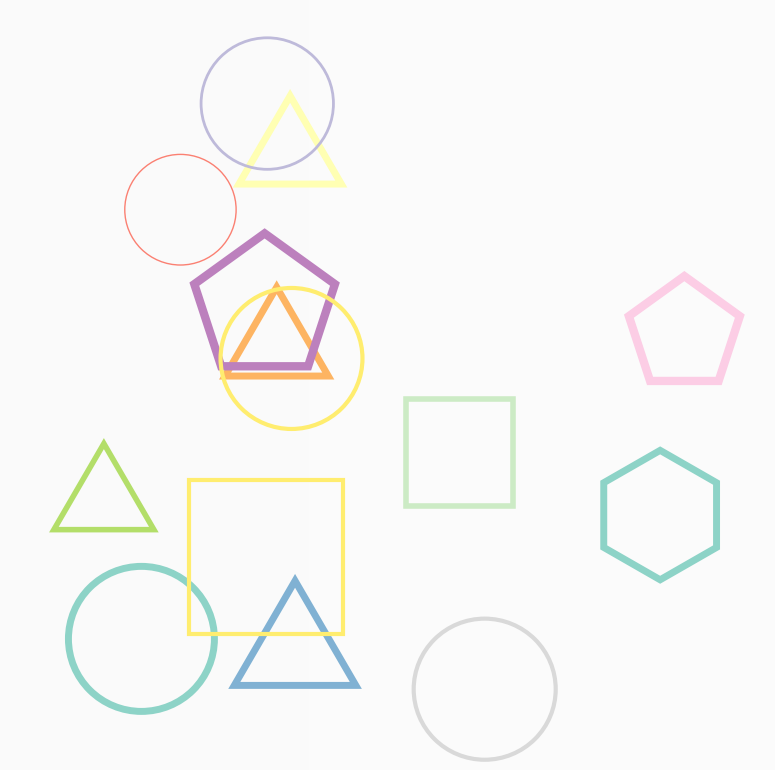[{"shape": "circle", "thickness": 2.5, "radius": 0.47, "center": [0.182, 0.17]}, {"shape": "hexagon", "thickness": 2.5, "radius": 0.42, "center": [0.852, 0.331]}, {"shape": "triangle", "thickness": 2.5, "radius": 0.38, "center": [0.374, 0.799]}, {"shape": "circle", "thickness": 1, "radius": 0.43, "center": [0.345, 0.866]}, {"shape": "circle", "thickness": 0.5, "radius": 0.36, "center": [0.233, 0.728]}, {"shape": "triangle", "thickness": 2.5, "radius": 0.45, "center": [0.381, 0.155]}, {"shape": "triangle", "thickness": 2.5, "radius": 0.38, "center": [0.357, 0.55]}, {"shape": "triangle", "thickness": 2, "radius": 0.37, "center": [0.134, 0.349]}, {"shape": "pentagon", "thickness": 3, "radius": 0.38, "center": [0.883, 0.566]}, {"shape": "circle", "thickness": 1.5, "radius": 0.46, "center": [0.625, 0.105]}, {"shape": "pentagon", "thickness": 3, "radius": 0.48, "center": [0.341, 0.602]}, {"shape": "square", "thickness": 2, "radius": 0.35, "center": [0.593, 0.412]}, {"shape": "square", "thickness": 1.5, "radius": 0.5, "center": [0.343, 0.277]}, {"shape": "circle", "thickness": 1.5, "radius": 0.46, "center": [0.376, 0.534]}]